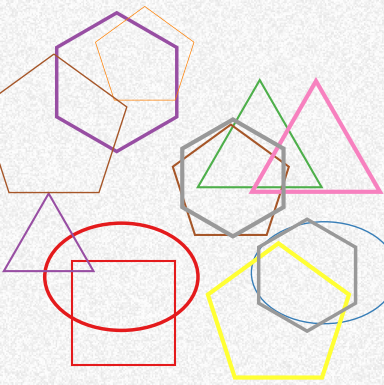[{"shape": "square", "thickness": 1.5, "radius": 0.67, "center": [0.321, 0.187]}, {"shape": "oval", "thickness": 2.5, "radius": 1.0, "center": [0.315, 0.281]}, {"shape": "oval", "thickness": 1, "radius": 0.95, "center": [0.842, 0.292]}, {"shape": "triangle", "thickness": 1.5, "radius": 0.93, "center": [0.675, 0.606]}, {"shape": "triangle", "thickness": 1.5, "radius": 0.67, "center": [0.126, 0.363]}, {"shape": "hexagon", "thickness": 2.5, "radius": 0.9, "center": [0.303, 0.787]}, {"shape": "pentagon", "thickness": 0.5, "radius": 0.67, "center": [0.376, 0.849]}, {"shape": "pentagon", "thickness": 3, "radius": 0.96, "center": [0.723, 0.175]}, {"shape": "pentagon", "thickness": 1, "radius": 0.99, "center": [0.14, 0.661]}, {"shape": "pentagon", "thickness": 1.5, "radius": 0.79, "center": [0.6, 0.518]}, {"shape": "triangle", "thickness": 3, "radius": 0.96, "center": [0.821, 0.598]}, {"shape": "hexagon", "thickness": 2.5, "radius": 0.73, "center": [0.798, 0.285]}, {"shape": "hexagon", "thickness": 3, "radius": 0.76, "center": [0.605, 0.538]}]